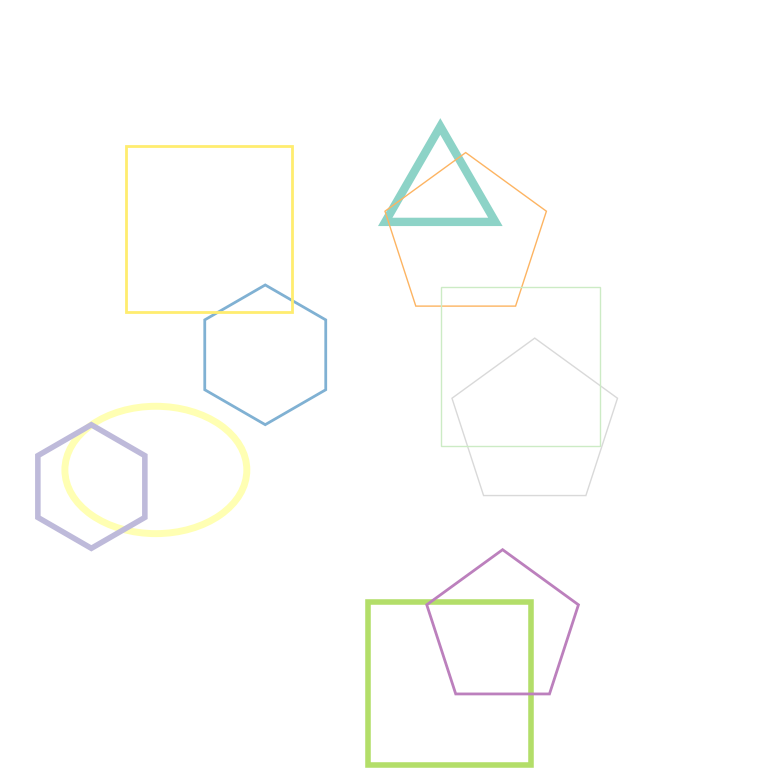[{"shape": "triangle", "thickness": 3, "radius": 0.41, "center": [0.572, 0.753]}, {"shape": "oval", "thickness": 2.5, "radius": 0.59, "center": [0.202, 0.39]}, {"shape": "hexagon", "thickness": 2, "radius": 0.4, "center": [0.119, 0.368]}, {"shape": "hexagon", "thickness": 1, "radius": 0.45, "center": [0.344, 0.539]}, {"shape": "pentagon", "thickness": 0.5, "radius": 0.55, "center": [0.605, 0.692]}, {"shape": "square", "thickness": 2, "radius": 0.53, "center": [0.584, 0.112]}, {"shape": "pentagon", "thickness": 0.5, "radius": 0.57, "center": [0.694, 0.448]}, {"shape": "pentagon", "thickness": 1, "radius": 0.52, "center": [0.653, 0.183]}, {"shape": "square", "thickness": 0.5, "radius": 0.52, "center": [0.676, 0.524]}, {"shape": "square", "thickness": 1, "radius": 0.54, "center": [0.271, 0.702]}]